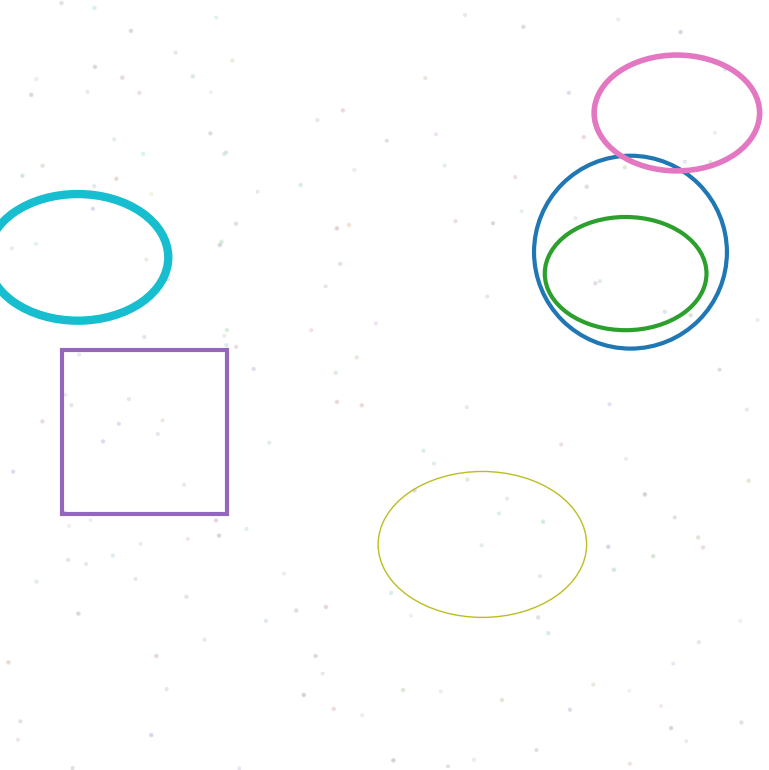[{"shape": "circle", "thickness": 1.5, "radius": 0.63, "center": [0.819, 0.673]}, {"shape": "oval", "thickness": 1.5, "radius": 0.53, "center": [0.813, 0.645]}, {"shape": "square", "thickness": 1.5, "radius": 0.53, "center": [0.188, 0.439]}, {"shape": "oval", "thickness": 2, "radius": 0.54, "center": [0.879, 0.853]}, {"shape": "oval", "thickness": 0.5, "radius": 0.68, "center": [0.626, 0.293]}, {"shape": "oval", "thickness": 3, "radius": 0.59, "center": [0.101, 0.666]}]